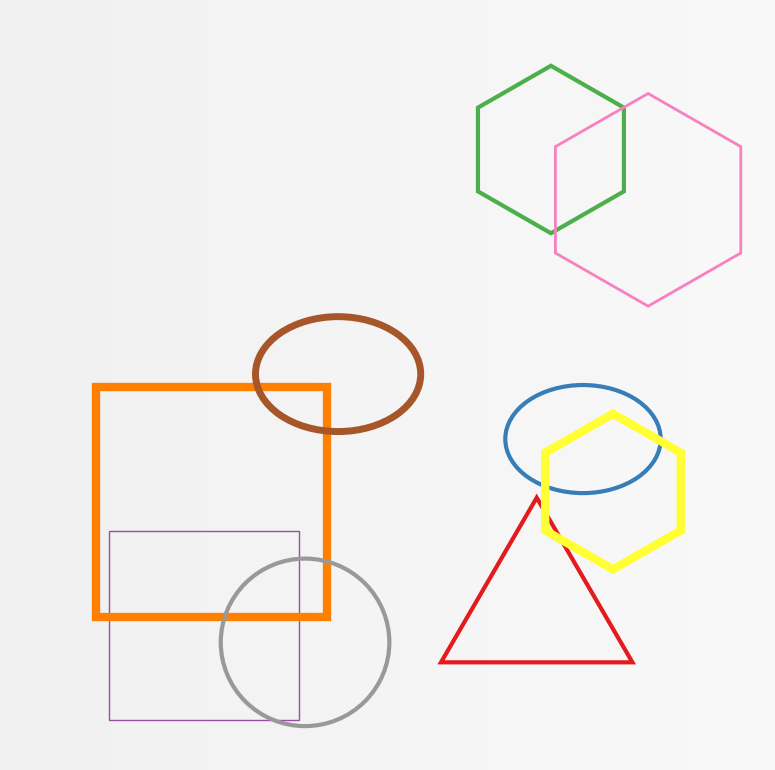[{"shape": "triangle", "thickness": 1.5, "radius": 0.71, "center": [0.693, 0.211]}, {"shape": "oval", "thickness": 1.5, "radius": 0.5, "center": [0.752, 0.43]}, {"shape": "hexagon", "thickness": 1.5, "radius": 0.54, "center": [0.711, 0.806]}, {"shape": "square", "thickness": 0.5, "radius": 0.61, "center": [0.263, 0.187]}, {"shape": "square", "thickness": 3, "radius": 0.75, "center": [0.273, 0.348]}, {"shape": "hexagon", "thickness": 3, "radius": 0.51, "center": [0.791, 0.362]}, {"shape": "oval", "thickness": 2.5, "radius": 0.53, "center": [0.436, 0.514]}, {"shape": "hexagon", "thickness": 1, "radius": 0.69, "center": [0.836, 0.74]}, {"shape": "circle", "thickness": 1.5, "radius": 0.54, "center": [0.394, 0.166]}]